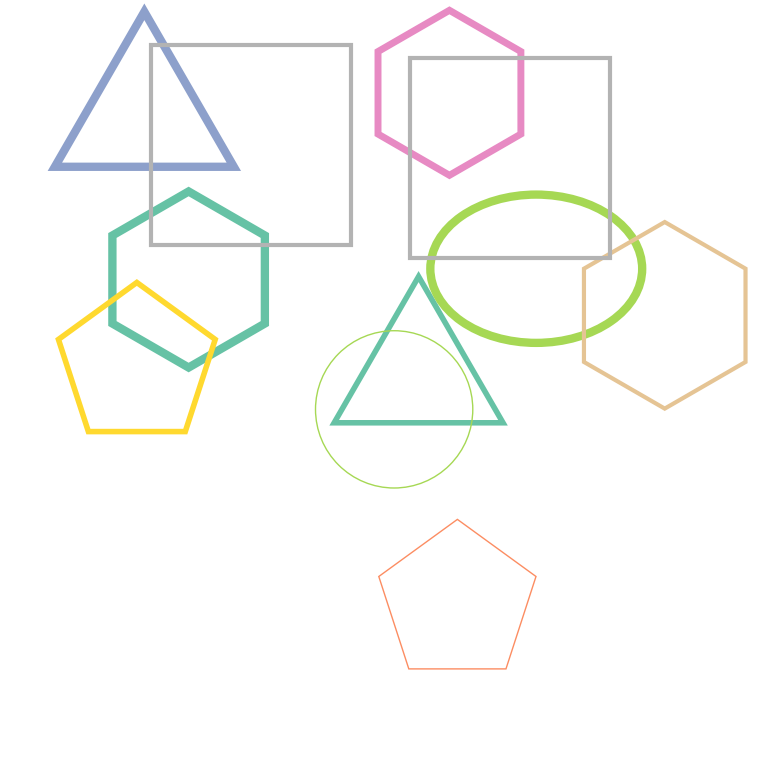[{"shape": "hexagon", "thickness": 3, "radius": 0.57, "center": [0.245, 0.637]}, {"shape": "triangle", "thickness": 2, "radius": 0.63, "center": [0.544, 0.514]}, {"shape": "pentagon", "thickness": 0.5, "radius": 0.54, "center": [0.594, 0.218]}, {"shape": "triangle", "thickness": 3, "radius": 0.67, "center": [0.187, 0.85]}, {"shape": "hexagon", "thickness": 2.5, "radius": 0.54, "center": [0.584, 0.879]}, {"shape": "oval", "thickness": 3, "radius": 0.69, "center": [0.696, 0.651]}, {"shape": "circle", "thickness": 0.5, "radius": 0.51, "center": [0.512, 0.468]}, {"shape": "pentagon", "thickness": 2, "radius": 0.54, "center": [0.178, 0.526]}, {"shape": "hexagon", "thickness": 1.5, "radius": 0.61, "center": [0.863, 0.59]}, {"shape": "square", "thickness": 1.5, "radius": 0.65, "center": [0.326, 0.812]}, {"shape": "square", "thickness": 1.5, "radius": 0.65, "center": [0.662, 0.794]}]